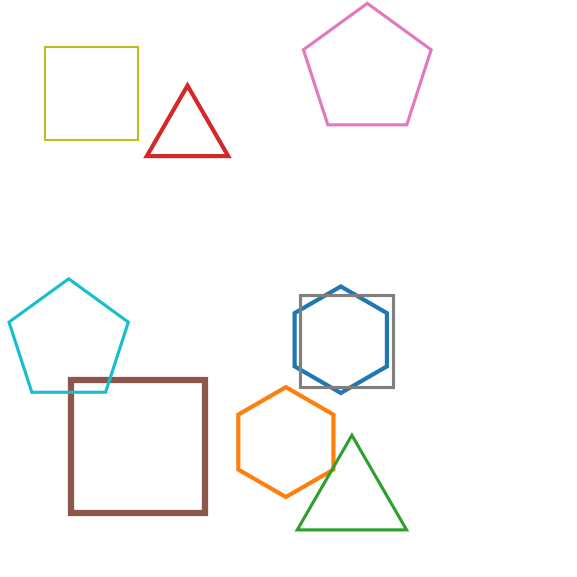[{"shape": "hexagon", "thickness": 2, "radius": 0.46, "center": [0.59, 0.411]}, {"shape": "hexagon", "thickness": 2, "radius": 0.48, "center": [0.495, 0.234]}, {"shape": "triangle", "thickness": 1.5, "radius": 0.55, "center": [0.609, 0.136]}, {"shape": "triangle", "thickness": 2, "radius": 0.41, "center": [0.325, 0.77]}, {"shape": "square", "thickness": 3, "radius": 0.58, "center": [0.239, 0.226]}, {"shape": "pentagon", "thickness": 1.5, "radius": 0.58, "center": [0.636, 0.877]}, {"shape": "square", "thickness": 1.5, "radius": 0.4, "center": [0.6, 0.409]}, {"shape": "square", "thickness": 1, "radius": 0.4, "center": [0.158, 0.837]}, {"shape": "pentagon", "thickness": 1.5, "radius": 0.54, "center": [0.119, 0.408]}]